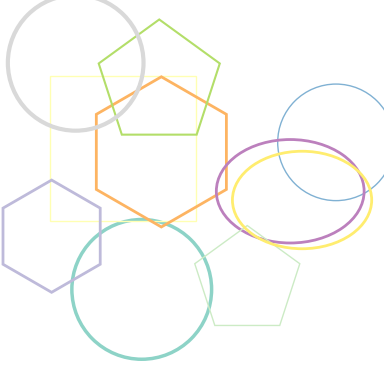[{"shape": "circle", "thickness": 2.5, "radius": 0.91, "center": [0.368, 0.248]}, {"shape": "square", "thickness": 1, "radius": 0.95, "center": [0.319, 0.614]}, {"shape": "hexagon", "thickness": 2, "radius": 0.73, "center": [0.134, 0.386]}, {"shape": "circle", "thickness": 1, "radius": 0.76, "center": [0.873, 0.63]}, {"shape": "hexagon", "thickness": 2, "radius": 0.98, "center": [0.419, 0.605]}, {"shape": "pentagon", "thickness": 1.5, "radius": 0.83, "center": [0.414, 0.784]}, {"shape": "circle", "thickness": 3, "radius": 0.88, "center": [0.197, 0.837]}, {"shape": "oval", "thickness": 2, "radius": 0.96, "center": [0.754, 0.503]}, {"shape": "pentagon", "thickness": 1, "radius": 0.72, "center": [0.642, 0.271]}, {"shape": "oval", "thickness": 2, "radius": 0.9, "center": [0.785, 0.481]}]